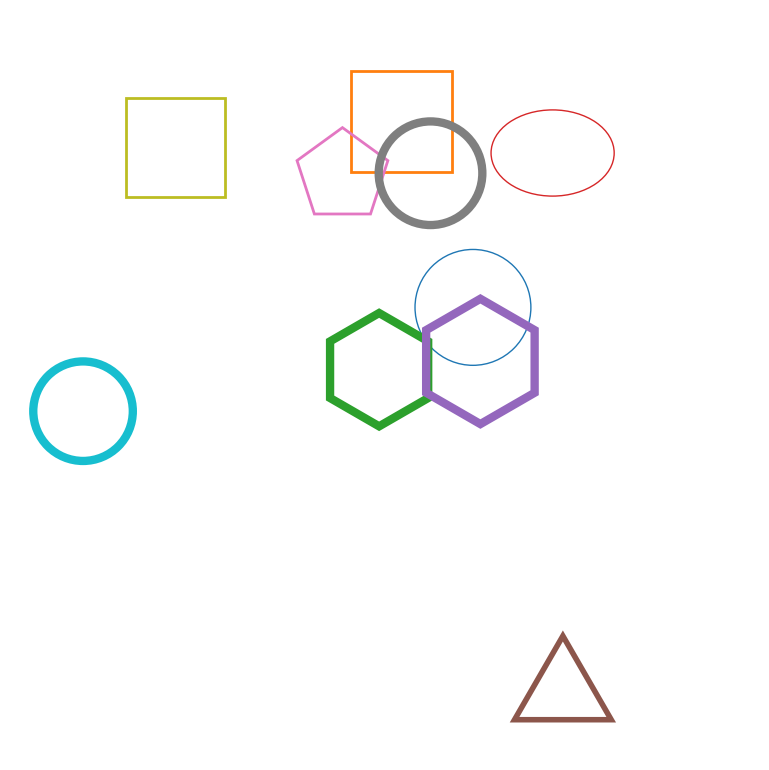[{"shape": "circle", "thickness": 0.5, "radius": 0.38, "center": [0.614, 0.601]}, {"shape": "square", "thickness": 1, "radius": 0.33, "center": [0.522, 0.843]}, {"shape": "hexagon", "thickness": 3, "radius": 0.37, "center": [0.492, 0.52]}, {"shape": "oval", "thickness": 0.5, "radius": 0.4, "center": [0.718, 0.801]}, {"shape": "hexagon", "thickness": 3, "radius": 0.41, "center": [0.624, 0.531]}, {"shape": "triangle", "thickness": 2, "radius": 0.36, "center": [0.731, 0.102]}, {"shape": "pentagon", "thickness": 1, "radius": 0.31, "center": [0.445, 0.772]}, {"shape": "circle", "thickness": 3, "radius": 0.34, "center": [0.559, 0.775]}, {"shape": "square", "thickness": 1, "radius": 0.32, "center": [0.228, 0.808]}, {"shape": "circle", "thickness": 3, "radius": 0.32, "center": [0.108, 0.466]}]